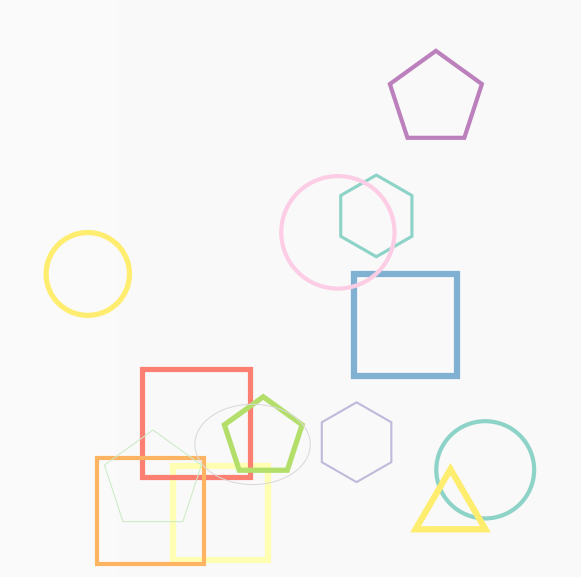[{"shape": "circle", "thickness": 2, "radius": 0.42, "center": [0.835, 0.186]}, {"shape": "hexagon", "thickness": 1.5, "radius": 0.35, "center": [0.647, 0.625]}, {"shape": "square", "thickness": 3, "radius": 0.41, "center": [0.38, 0.111]}, {"shape": "hexagon", "thickness": 1, "radius": 0.35, "center": [0.613, 0.233]}, {"shape": "square", "thickness": 2.5, "radius": 0.47, "center": [0.337, 0.266]}, {"shape": "square", "thickness": 3, "radius": 0.44, "center": [0.698, 0.436]}, {"shape": "square", "thickness": 2, "radius": 0.46, "center": [0.259, 0.114]}, {"shape": "pentagon", "thickness": 2.5, "radius": 0.35, "center": [0.453, 0.242]}, {"shape": "circle", "thickness": 2, "radius": 0.49, "center": [0.581, 0.597]}, {"shape": "oval", "thickness": 0.5, "radius": 0.5, "center": [0.435, 0.23]}, {"shape": "pentagon", "thickness": 2, "radius": 0.42, "center": [0.75, 0.828]}, {"shape": "pentagon", "thickness": 0.5, "radius": 0.44, "center": [0.263, 0.167]}, {"shape": "circle", "thickness": 2.5, "radius": 0.36, "center": [0.151, 0.525]}, {"shape": "triangle", "thickness": 3, "radius": 0.35, "center": [0.775, 0.117]}]